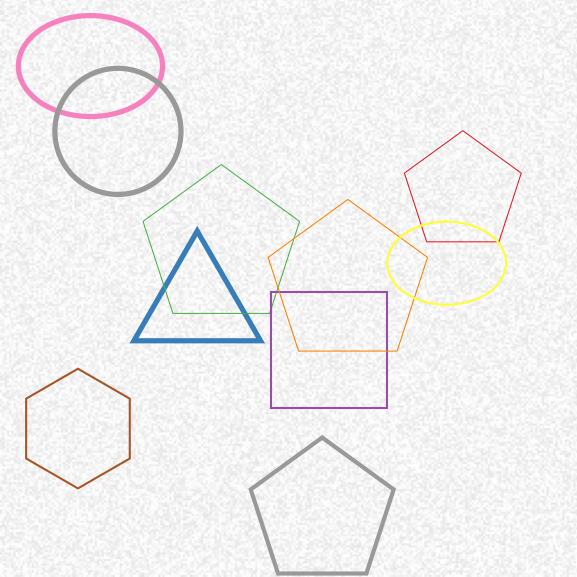[{"shape": "pentagon", "thickness": 0.5, "radius": 0.53, "center": [0.801, 0.666]}, {"shape": "triangle", "thickness": 2.5, "radius": 0.63, "center": [0.342, 0.472]}, {"shape": "pentagon", "thickness": 0.5, "radius": 0.71, "center": [0.383, 0.572]}, {"shape": "square", "thickness": 1, "radius": 0.5, "center": [0.569, 0.393]}, {"shape": "pentagon", "thickness": 0.5, "radius": 0.73, "center": [0.602, 0.509]}, {"shape": "oval", "thickness": 1, "radius": 0.51, "center": [0.773, 0.543]}, {"shape": "hexagon", "thickness": 1, "radius": 0.52, "center": [0.135, 0.257]}, {"shape": "oval", "thickness": 2.5, "radius": 0.62, "center": [0.157, 0.885]}, {"shape": "pentagon", "thickness": 2, "radius": 0.65, "center": [0.558, 0.111]}, {"shape": "circle", "thickness": 2.5, "radius": 0.55, "center": [0.204, 0.772]}]